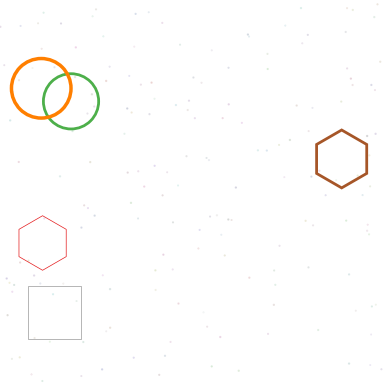[{"shape": "hexagon", "thickness": 0.5, "radius": 0.35, "center": [0.111, 0.369]}, {"shape": "circle", "thickness": 2, "radius": 0.36, "center": [0.184, 0.737]}, {"shape": "circle", "thickness": 2.5, "radius": 0.39, "center": [0.107, 0.771]}, {"shape": "hexagon", "thickness": 2, "radius": 0.38, "center": [0.887, 0.587]}, {"shape": "square", "thickness": 0.5, "radius": 0.34, "center": [0.141, 0.188]}]